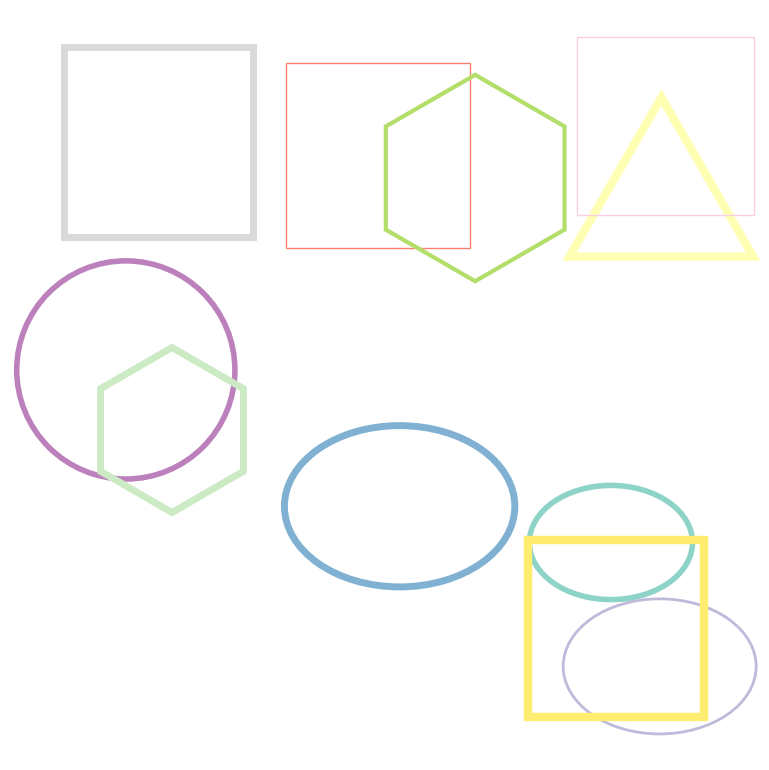[{"shape": "oval", "thickness": 2, "radius": 0.53, "center": [0.793, 0.295]}, {"shape": "triangle", "thickness": 3, "radius": 0.69, "center": [0.859, 0.736]}, {"shape": "oval", "thickness": 1, "radius": 0.63, "center": [0.857, 0.135]}, {"shape": "square", "thickness": 0.5, "radius": 0.6, "center": [0.491, 0.798]}, {"shape": "oval", "thickness": 2.5, "radius": 0.75, "center": [0.519, 0.343]}, {"shape": "hexagon", "thickness": 1.5, "radius": 0.67, "center": [0.617, 0.769]}, {"shape": "square", "thickness": 0.5, "radius": 0.58, "center": [0.864, 0.837]}, {"shape": "square", "thickness": 2.5, "radius": 0.61, "center": [0.206, 0.816]}, {"shape": "circle", "thickness": 2, "radius": 0.71, "center": [0.163, 0.52]}, {"shape": "hexagon", "thickness": 2.5, "radius": 0.54, "center": [0.223, 0.442]}, {"shape": "square", "thickness": 3, "radius": 0.57, "center": [0.8, 0.184]}]